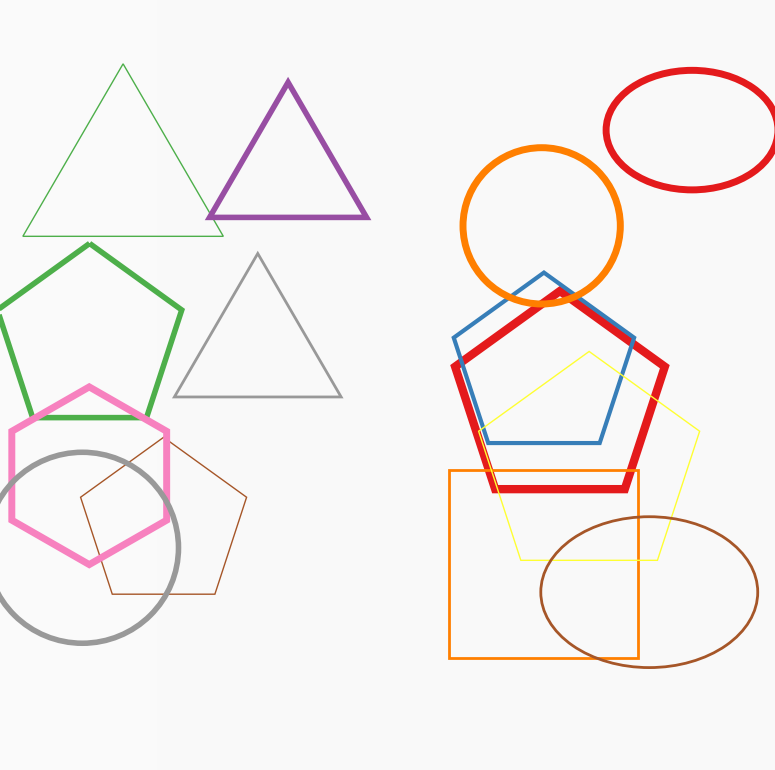[{"shape": "oval", "thickness": 2.5, "radius": 0.55, "center": [0.893, 0.831]}, {"shape": "pentagon", "thickness": 3, "radius": 0.71, "center": [0.723, 0.48]}, {"shape": "pentagon", "thickness": 1.5, "radius": 0.61, "center": [0.702, 0.524]}, {"shape": "pentagon", "thickness": 2, "radius": 0.63, "center": [0.116, 0.559]}, {"shape": "triangle", "thickness": 0.5, "radius": 0.75, "center": [0.159, 0.768]}, {"shape": "triangle", "thickness": 2, "radius": 0.58, "center": [0.372, 0.776]}, {"shape": "circle", "thickness": 2.5, "radius": 0.51, "center": [0.699, 0.707]}, {"shape": "square", "thickness": 1, "radius": 0.61, "center": [0.702, 0.268]}, {"shape": "pentagon", "thickness": 0.5, "radius": 0.75, "center": [0.76, 0.394]}, {"shape": "oval", "thickness": 1, "radius": 0.7, "center": [0.838, 0.231]}, {"shape": "pentagon", "thickness": 0.5, "radius": 0.56, "center": [0.211, 0.319]}, {"shape": "hexagon", "thickness": 2.5, "radius": 0.58, "center": [0.115, 0.382]}, {"shape": "circle", "thickness": 2, "radius": 0.62, "center": [0.106, 0.289]}, {"shape": "triangle", "thickness": 1, "radius": 0.62, "center": [0.333, 0.547]}]